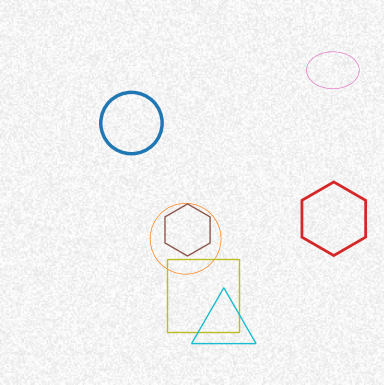[{"shape": "circle", "thickness": 2.5, "radius": 0.4, "center": [0.341, 0.68]}, {"shape": "circle", "thickness": 0.5, "radius": 0.46, "center": [0.482, 0.38]}, {"shape": "hexagon", "thickness": 2, "radius": 0.48, "center": [0.867, 0.432]}, {"shape": "hexagon", "thickness": 1, "radius": 0.34, "center": [0.487, 0.403]}, {"shape": "oval", "thickness": 0.5, "radius": 0.34, "center": [0.865, 0.818]}, {"shape": "square", "thickness": 1, "radius": 0.47, "center": [0.528, 0.233]}, {"shape": "triangle", "thickness": 1, "radius": 0.48, "center": [0.581, 0.156]}]